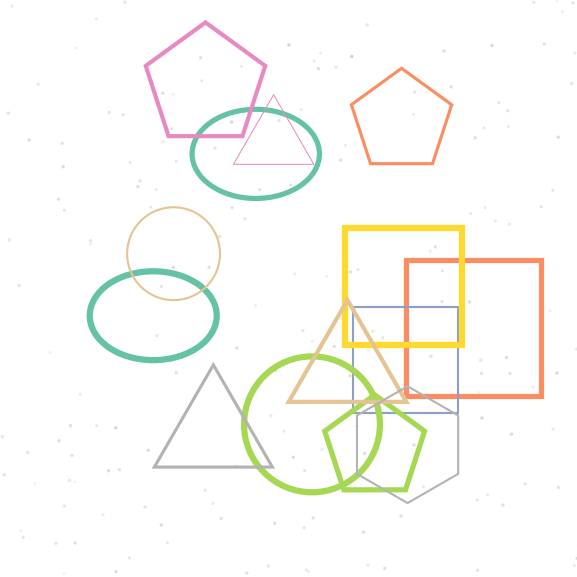[{"shape": "oval", "thickness": 3, "radius": 0.55, "center": [0.265, 0.452]}, {"shape": "oval", "thickness": 2.5, "radius": 0.55, "center": [0.443, 0.733]}, {"shape": "square", "thickness": 2.5, "radius": 0.59, "center": [0.82, 0.431]}, {"shape": "pentagon", "thickness": 1.5, "radius": 0.46, "center": [0.695, 0.79]}, {"shape": "square", "thickness": 1, "radius": 0.46, "center": [0.702, 0.376]}, {"shape": "triangle", "thickness": 0.5, "radius": 0.4, "center": [0.474, 0.755]}, {"shape": "pentagon", "thickness": 2, "radius": 0.54, "center": [0.356, 0.851]}, {"shape": "circle", "thickness": 3, "radius": 0.59, "center": [0.54, 0.264]}, {"shape": "pentagon", "thickness": 2.5, "radius": 0.45, "center": [0.649, 0.224]}, {"shape": "square", "thickness": 3, "radius": 0.51, "center": [0.699, 0.502]}, {"shape": "triangle", "thickness": 2, "radius": 0.59, "center": [0.602, 0.362]}, {"shape": "circle", "thickness": 1, "radius": 0.4, "center": [0.301, 0.56]}, {"shape": "hexagon", "thickness": 1, "radius": 0.51, "center": [0.706, 0.229]}, {"shape": "triangle", "thickness": 1.5, "radius": 0.59, "center": [0.369, 0.249]}]